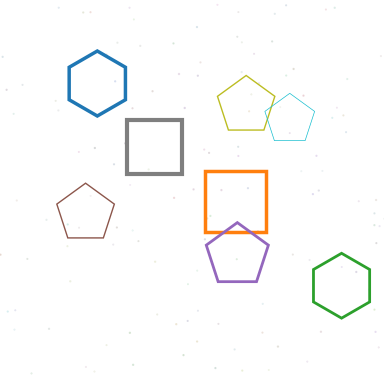[{"shape": "hexagon", "thickness": 2.5, "radius": 0.42, "center": [0.253, 0.783]}, {"shape": "square", "thickness": 2.5, "radius": 0.39, "center": [0.611, 0.477]}, {"shape": "hexagon", "thickness": 2, "radius": 0.42, "center": [0.887, 0.258]}, {"shape": "pentagon", "thickness": 2, "radius": 0.42, "center": [0.616, 0.337]}, {"shape": "pentagon", "thickness": 1, "radius": 0.39, "center": [0.222, 0.446]}, {"shape": "square", "thickness": 3, "radius": 0.35, "center": [0.401, 0.618]}, {"shape": "pentagon", "thickness": 1, "radius": 0.39, "center": [0.639, 0.726]}, {"shape": "pentagon", "thickness": 0.5, "radius": 0.34, "center": [0.753, 0.69]}]